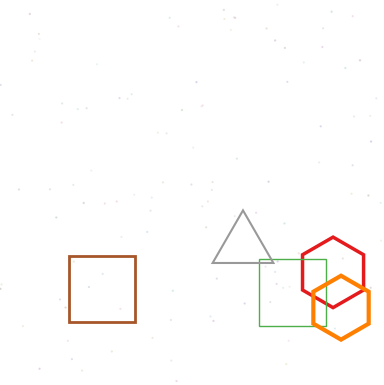[{"shape": "hexagon", "thickness": 2.5, "radius": 0.46, "center": [0.865, 0.293]}, {"shape": "square", "thickness": 1, "radius": 0.44, "center": [0.759, 0.24]}, {"shape": "hexagon", "thickness": 3, "radius": 0.41, "center": [0.886, 0.201]}, {"shape": "square", "thickness": 2, "radius": 0.43, "center": [0.264, 0.249]}, {"shape": "triangle", "thickness": 1.5, "radius": 0.46, "center": [0.631, 0.362]}]